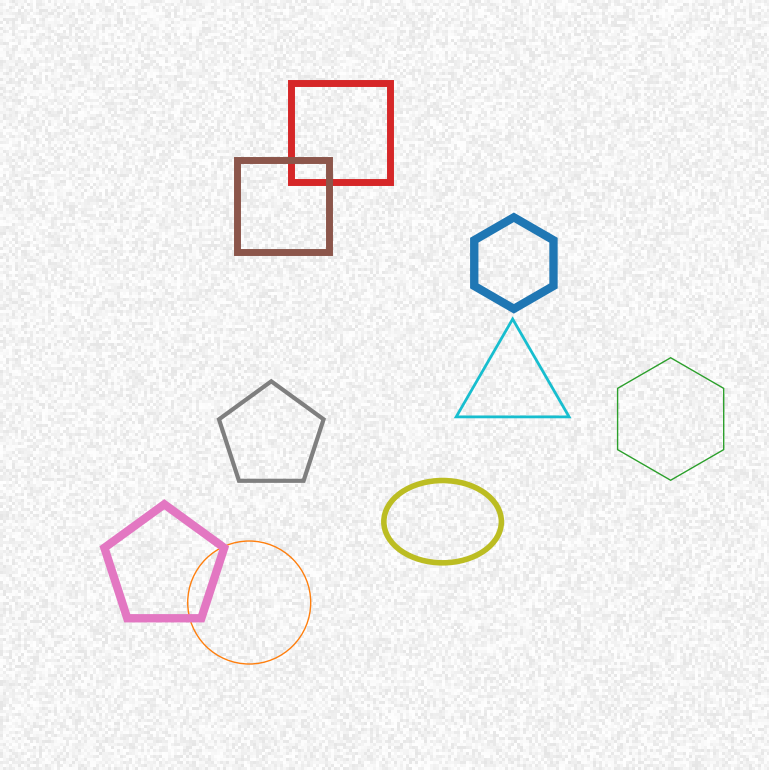[{"shape": "hexagon", "thickness": 3, "radius": 0.3, "center": [0.667, 0.658]}, {"shape": "circle", "thickness": 0.5, "radius": 0.4, "center": [0.324, 0.218]}, {"shape": "hexagon", "thickness": 0.5, "radius": 0.4, "center": [0.871, 0.456]}, {"shape": "square", "thickness": 2.5, "radius": 0.32, "center": [0.442, 0.828]}, {"shape": "square", "thickness": 2.5, "radius": 0.3, "center": [0.367, 0.733]}, {"shape": "pentagon", "thickness": 3, "radius": 0.41, "center": [0.213, 0.263]}, {"shape": "pentagon", "thickness": 1.5, "radius": 0.36, "center": [0.352, 0.433]}, {"shape": "oval", "thickness": 2, "radius": 0.38, "center": [0.575, 0.323]}, {"shape": "triangle", "thickness": 1, "radius": 0.42, "center": [0.666, 0.501]}]